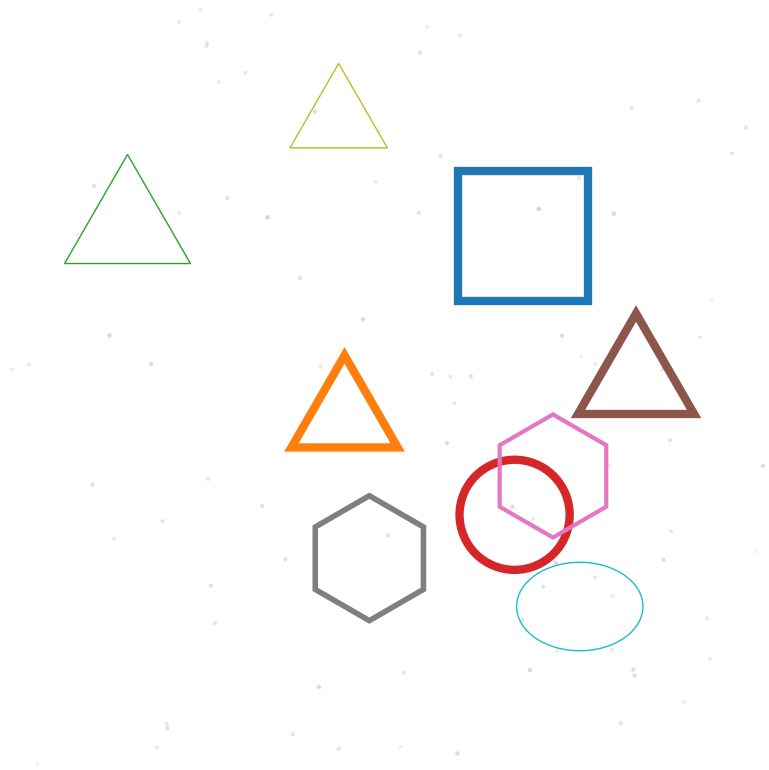[{"shape": "square", "thickness": 3, "radius": 0.42, "center": [0.679, 0.694]}, {"shape": "triangle", "thickness": 3, "radius": 0.4, "center": [0.447, 0.459]}, {"shape": "triangle", "thickness": 0.5, "radius": 0.47, "center": [0.166, 0.705]}, {"shape": "circle", "thickness": 3, "radius": 0.36, "center": [0.668, 0.331]}, {"shape": "triangle", "thickness": 3, "radius": 0.44, "center": [0.826, 0.506]}, {"shape": "hexagon", "thickness": 1.5, "radius": 0.4, "center": [0.718, 0.382]}, {"shape": "hexagon", "thickness": 2, "radius": 0.41, "center": [0.48, 0.275]}, {"shape": "triangle", "thickness": 0.5, "radius": 0.37, "center": [0.44, 0.844]}, {"shape": "oval", "thickness": 0.5, "radius": 0.41, "center": [0.753, 0.212]}]